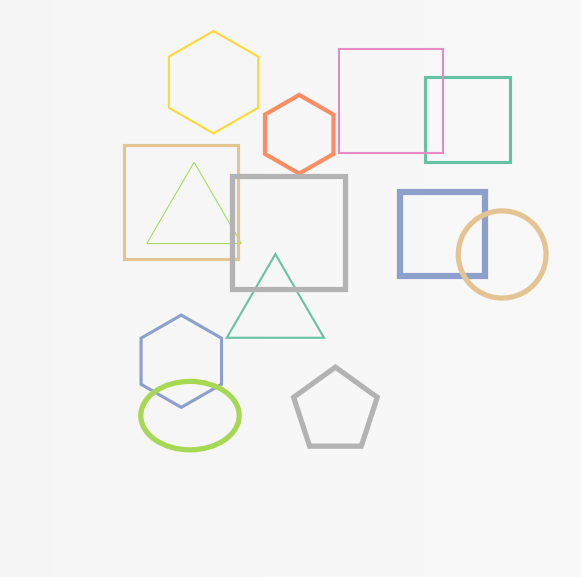[{"shape": "triangle", "thickness": 1, "radius": 0.48, "center": [0.474, 0.463]}, {"shape": "square", "thickness": 1.5, "radius": 0.37, "center": [0.804, 0.792]}, {"shape": "hexagon", "thickness": 2, "radius": 0.34, "center": [0.515, 0.767]}, {"shape": "square", "thickness": 3, "radius": 0.36, "center": [0.762, 0.594]}, {"shape": "hexagon", "thickness": 1.5, "radius": 0.4, "center": [0.312, 0.374]}, {"shape": "square", "thickness": 1, "radius": 0.45, "center": [0.673, 0.824]}, {"shape": "triangle", "thickness": 0.5, "radius": 0.47, "center": [0.334, 0.624]}, {"shape": "oval", "thickness": 2.5, "radius": 0.42, "center": [0.327, 0.279]}, {"shape": "hexagon", "thickness": 1, "radius": 0.44, "center": [0.367, 0.857]}, {"shape": "square", "thickness": 1.5, "radius": 0.49, "center": [0.312, 0.649]}, {"shape": "circle", "thickness": 2.5, "radius": 0.38, "center": [0.864, 0.558]}, {"shape": "pentagon", "thickness": 2.5, "radius": 0.38, "center": [0.577, 0.288]}, {"shape": "square", "thickness": 2.5, "radius": 0.49, "center": [0.496, 0.597]}]